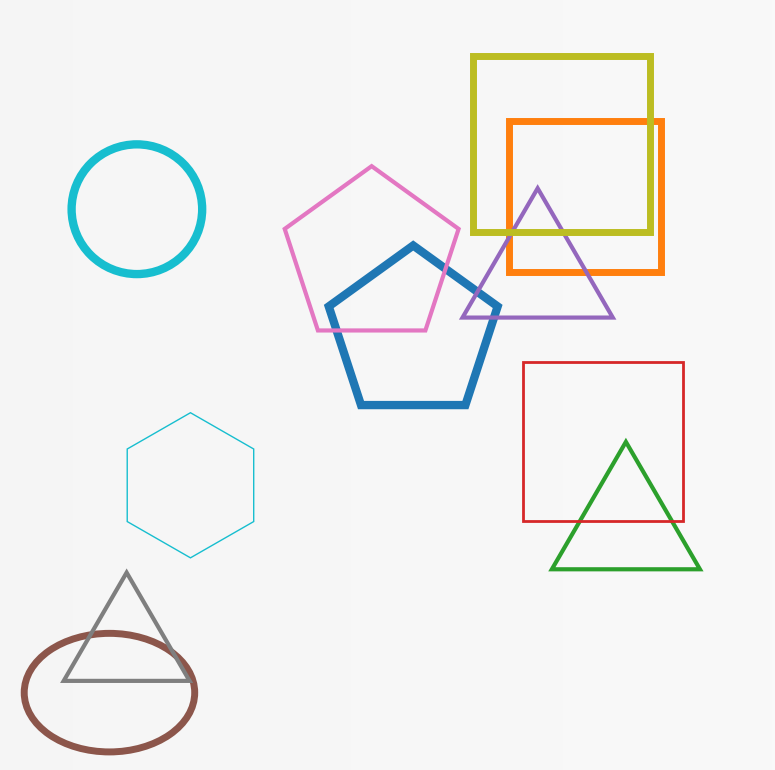[{"shape": "pentagon", "thickness": 3, "radius": 0.57, "center": [0.533, 0.567]}, {"shape": "square", "thickness": 2.5, "radius": 0.49, "center": [0.755, 0.745]}, {"shape": "triangle", "thickness": 1.5, "radius": 0.55, "center": [0.808, 0.316]}, {"shape": "square", "thickness": 1, "radius": 0.52, "center": [0.778, 0.426]}, {"shape": "triangle", "thickness": 1.5, "radius": 0.56, "center": [0.694, 0.644]}, {"shape": "oval", "thickness": 2.5, "radius": 0.55, "center": [0.141, 0.1]}, {"shape": "pentagon", "thickness": 1.5, "radius": 0.59, "center": [0.48, 0.666]}, {"shape": "triangle", "thickness": 1.5, "radius": 0.47, "center": [0.163, 0.163]}, {"shape": "square", "thickness": 2.5, "radius": 0.57, "center": [0.724, 0.813]}, {"shape": "circle", "thickness": 3, "radius": 0.42, "center": [0.177, 0.728]}, {"shape": "hexagon", "thickness": 0.5, "radius": 0.47, "center": [0.246, 0.37]}]